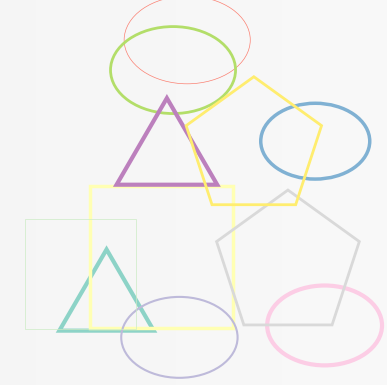[{"shape": "triangle", "thickness": 3, "radius": 0.7, "center": [0.275, 0.211]}, {"shape": "square", "thickness": 2.5, "radius": 0.92, "center": [0.418, 0.332]}, {"shape": "oval", "thickness": 1.5, "radius": 0.75, "center": [0.463, 0.124]}, {"shape": "oval", "thickness": 0.5, "radius": 0.81, "center": [0.483, 0.896]}, {"shape": "oval", "thickness": 2.5, "radius": 0.7, "center": [0.814, 0.633]}, {"shape": "oval", "thickness": 2, "radius": 0.81, "center": [0.447, 0.818]}, {"shape": "oval", "thickness": 3, "radius": 0.74, "center": [0.838, 0.155]}, {"shape": "pentagon", "thickness": 2, "radius": 0.97, "center": [0.743, 0.313]}, {"shape": "triangle", "thickness": 3, "radius": 0.75, "center": [0.431, 0.595]}, {"shape": "square", "thickness": 0.5, "radius": 0.71, "center": [0.208, 0.288]}, {"shape": "pentagon", "thickness": 2, "radius": 0.92, "center": [0.655, 0.617]}]